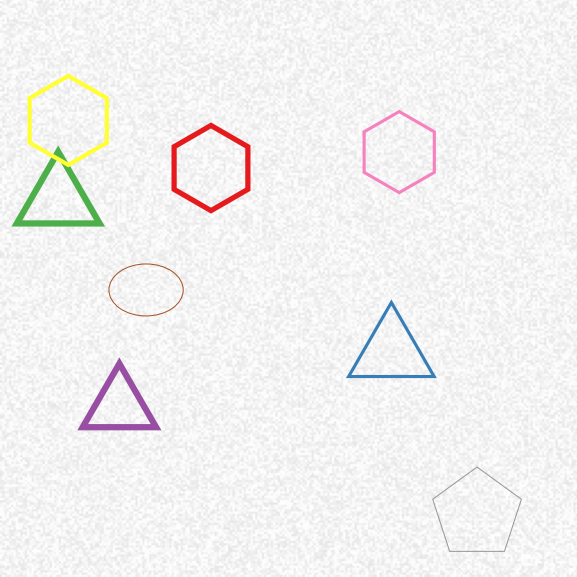[{"shape": "hexagon", "thickness": 2.5, "radius": 0.37, "center": [0.365, 0.708]}, {"shape": "triangle", "thickness": 1.5, "radius": 0.43, "center": [0.678, 0.39]}, {"shape": "triangle", "thickness": 3, "radius": 0.41, "center": [0.101, 0.654]}, {"shape": "triangle", "thickness": 3, "radius": 0.37, "center": [0.207, 0.296]}, {"shape": "hexagon", "thickness": 2, "radius": 0.39, "center": [0.118, 0.791]}, {"shape": "oval", "thickness": 0.5, "radius": 0.32, "center": [0.253, 0.497]}, {"shape": "hexagon", "thickness": 1.5, "radius": 0.35, "center": [0.691, 0.736]}, {"shape": "pentagon", "thickness": 0.5, "radius": 0.4, "center": [0.826, 0.11]}]